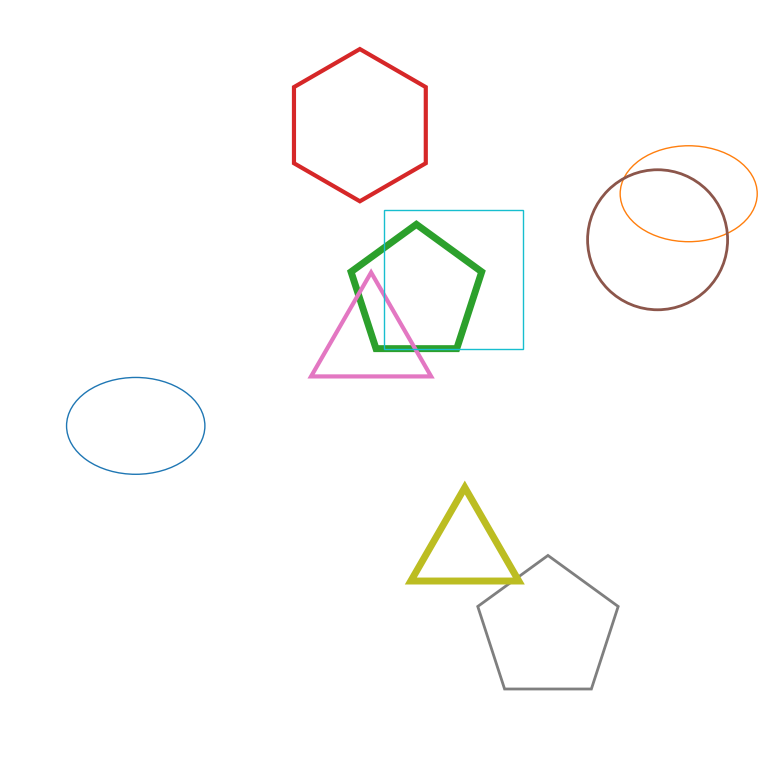[{"shape": "oval", "thickness": 0.5, "radius": 0.45, "center": [0.176, 0.447]}, {"shape": "oval", "thickness": 0.5, "radius": 0.44, "center": [0.894, 0.748]}, {"shape": "pentagon", "thickness": 2.5, "radius": 0.45, "center": [0.541, 0.619]}, {"shape": "hexagon", "thickness": 1.5, "radius": 0.49, "center": [0.467, 0.837]}, {"shape": "circle", "thickness": 1, "radius": 0.45, "center": [0.854, 0.689]}, {"shape": "triangle", "thickness": 1.5, "radius": 0.45, "center": [0.482, 0.556]}, {"shape": "pentagon", "thickness": 1, "radius": 0.48, "center": [0.712, 0.183]}, {"shape": "triangle", "thickness": 2.5, "radius": 0.4, "center": [0.604, 0.286]}, {"shape": "square", "thickness": 0.5, "radius": 0.45, "center": [0.589, 0.637]}]